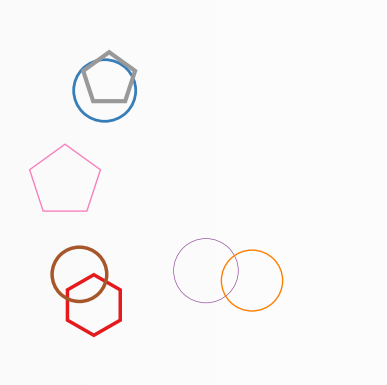[{"shape": "hexagon", "thickness": 2.5, "radius": 0.39, "center": [0.242, 0.208]}, {"shape": "circle", "thickness": 2, "radius": 0.4, "center": [0.27, 0.765]}, {"shape": "circle", "thickness": 0.5, "radius": 0.42, "center": [0.531, 0.297]}, {"shape": "circle", "thickness": 1, "radius": 0.4, "center": [0.65, 0.271]}, {"shape": "circle", "thickness": 2.5, "radius": 0.35, "center": [0.205, 0.287]}, {"shape": "pentagon", "thickness": 1, "radius": 0.48, "center": [0.168, 0.529]}, {"shape": "pentagon", "thickness": 3, "radius": 0.35, "center": [0.282, 0.794]}]